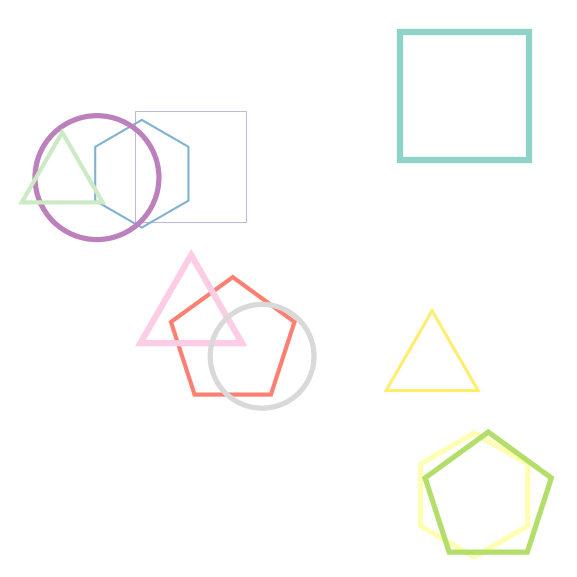[{"shape": "square", "thickness": 3, "radius": 0.56, "center": [0.805, 0.833]}, {"shape": "hexagon", "thickness": 2.5, "radius": 0.54, "center": [0.821, 0.142]}, {"shape": "square", "thickness": 0.5, "radius": 0.48, "center": [0.33, 0.711]}, {"shape": "pentagon", "thickness": 2, "radius": 0.56, "center": [0.403, 0.407]}, {"shape": "hexagon", "thickness": 1, "radius": 0.47, "center": [0.246, 0.698]}, {"shape": "pentagon", "thickness": 2.5, "radius": 0.57, "center": [0.845, 0.136]}, {"shape": "triangle", "thickness": 3, "radius": 0.51, "center": [0.331, 0.456]}, {"shape": "circle", "thickness": 2.5, "radius": 0.45, "center": [0.454, 0.382]}, {"shape": "circle", "thickness": 2.5, "radius": 0.54, "center": [0.168, 0.692]}, {"shape": "triangle", "thickness": 2, "radius": 0.4, "center": [0.108, 0.689]}, {"shape": "triangle", "thickness": 1.5, "radius": 0.46, "center": [0.748, 0.369]}]